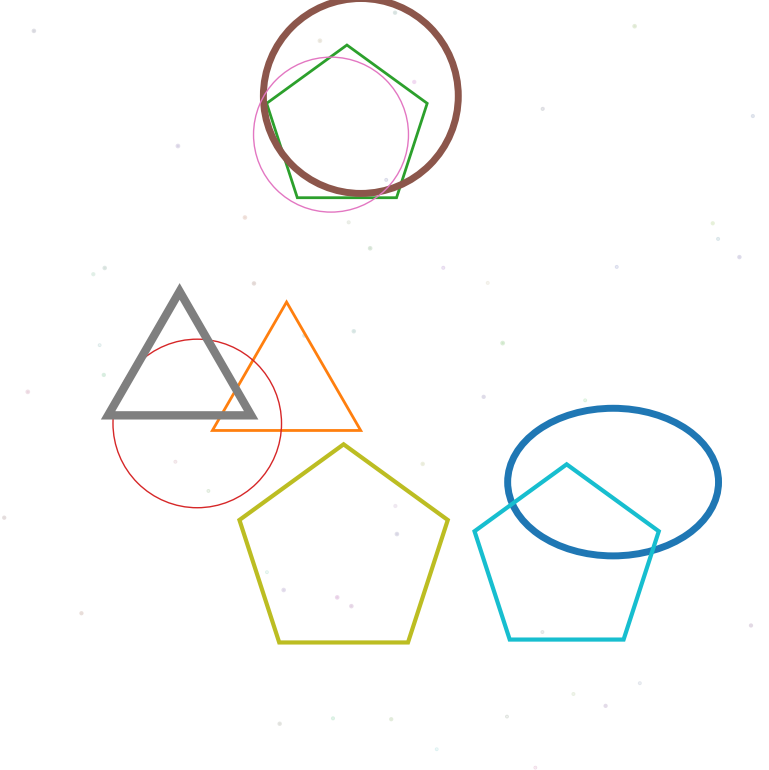[{"shape": "oval", "thickness": 2.5, "radius": 0.68, "center": [0.796, 0.374]}, {"shape": "triangle", "thickness": 1, "radius": 0.56, "center": [0.372, 0.497]}, {"shape": "pentagon", "thickness": 1, "radius": 0.55, "center": [0.451, 0.832]}, {"shape": "circle", "thickness": 0.5, "radius": 0.55, "center": [0.256, 0.45]}, {"shape": "circle", "thickness": 2.5, "radius": 0.63, "center": [0.469, 0.875]}, {"shape": "circle", "thickness": 0.5, "radius": 0.5, "center": [0.43, 0.825]}, {"shape": "triangle", "thickness": 3, "radius": 0.54, "center": [0.233, 0.514]}, {"shape": "pentagon", "thickness": 1.5, "radius": 0.71, "center": [0.446, 0.281]}, {"shape": "pentagon", "thickness": 1.5, "radius": 0.63, "center": [0.736, 0.271]}]